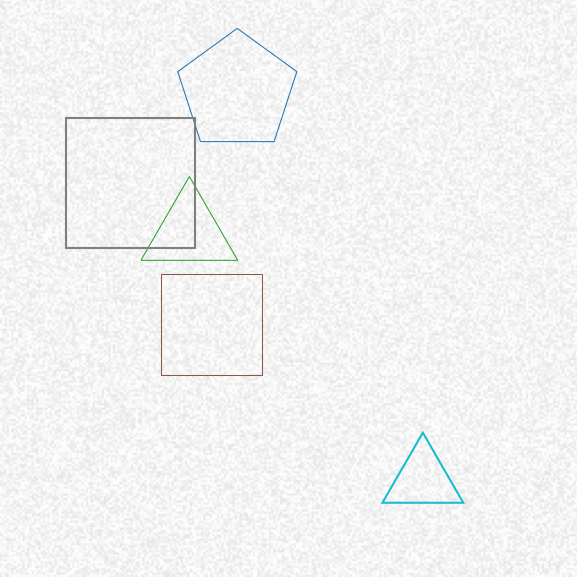[{"shape": "pentagon", "thickness": 0.5, "radius": 0.54, "center": [0.411, 0.842]}, {"shape": "triangle", "thickness": 0.5, "radius": 0.48, "center": [0.328, 0.597]}, {"shape": "square", "thickness": 0.5, "radius": 0.43, "center": [0.366, 0.437]}, {"shape": "square", "thickness": 1, "radius": 0.56, "center": [0.226, 0.683]}, {"shape": "triangle", "thickness": 1, "radius": 0.4, "center": [0.732, 0.169]}]